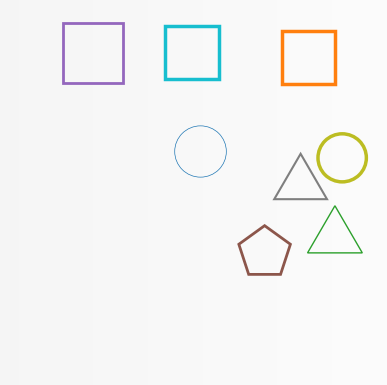[{"shape": "circle", "thickness": 0.5, "radius": 0.33, "center": [0.517, 0.606]}, {"shape": "square", "thickness": 2.5, "radius": 0.35, "center": [0.796, 0.85]}, {"shape": "triangle", "thickness": 1, "radius": 0.41, "center": [0.864, 0.384]}, {"shape": "square", "thickness": 2, "radius": 0.39, "center": [0.241, 0.862]}, {"shape": "pentagon", "thickness": 2, "radius": 0.35, "center": [0.683, 0.344]}, {"shape": "triangle", "thickness": 1.5, "radius": 0.39, "center": [0.776, 0.522]}, {"shape": "circle", "thickness": 2.5, "radius": 0.31, "center": [0.883, 0.59]}, {"shape": "square", "thickness": 2.5, "radius": 0.35, "center": [0.496, 0.864]}]